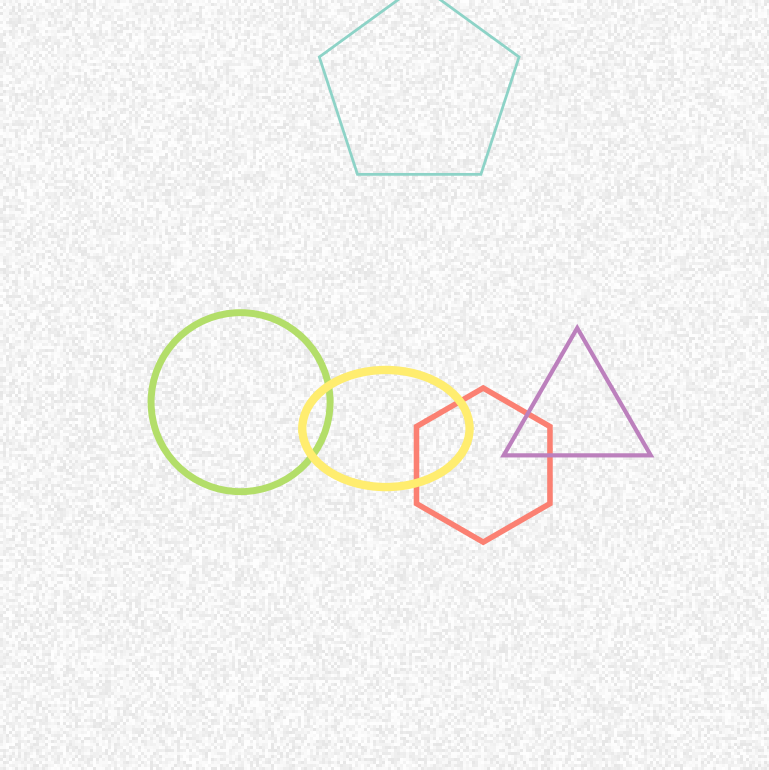[{"shape": "pentagon", "thickness": 1, "radius": 0.68, "center": [0.544, 0.884]}, {"shape": "hexagon", "thickness": 2, "radius": 0.5, "center": [0.628, 0.396]}, {"shape": "circle", "thickness": 2.5, "radius": 0.58, "center": [0.312, 0.478]}, {"shape": "triangle", "thickness": 1.5, "radius": 0.55, "center": [0.75, 0.464]}, {"shape": "oval", "thickness": 3, "radius": 0.54, "center": [0.501, 0.443]}]